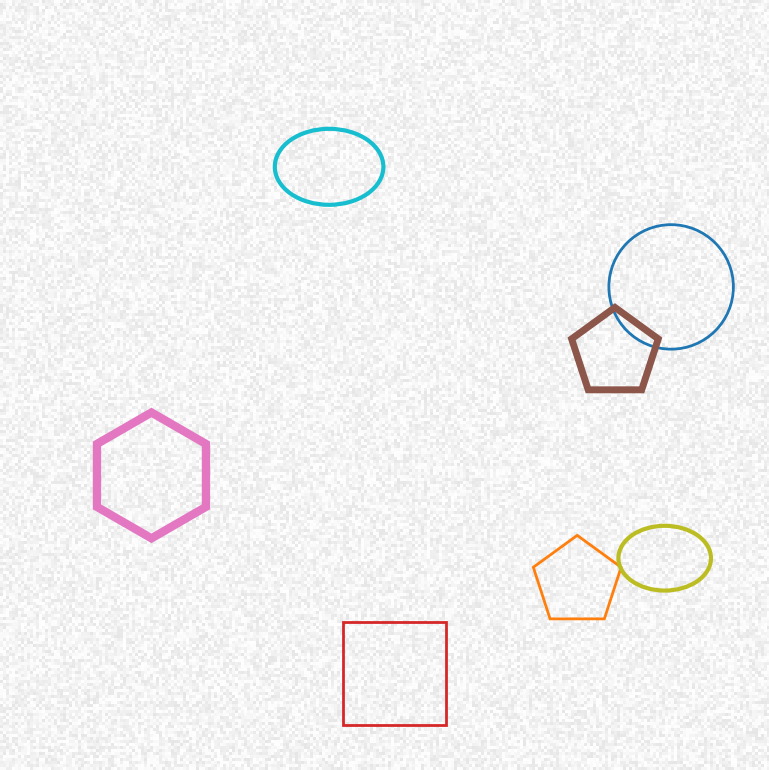[{"shape": "circle", "thickness": 1, "radius": 0.4, "center": [0.872, 0.627]}, {"shape": "pentagon", "thickness": 1, "radius": 0.3, "center": [0.75, 0.245]}, {"shape": "square", "thickness": 1, "radius": 0.34, "center": [0.512, 0.125]}, {"shape": "pentagon", "thickness": 2.5, "radius": 0.3, "center": [0.799, 0.542]}, {"shape": "hexagon", "thickness": 3, "radius": 0.41, "center": [0.197, 0.383]}, {"shape": "oval", "thickness": 1.5, "radius": 0.3, "center": [0.863, 0.275]}, {"shape": "oval", "thickness": 1.5, "radius": 0.35, "center": [0.427, 0.783]}]